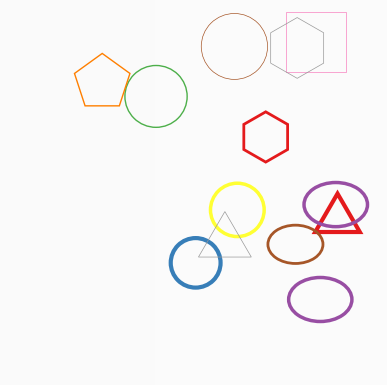[{"shape": "triangle", "thickness": 3, "radius": 0.33, "center": [0.871, 0.431]}, {"shape": "hexagon", "thickness": 2, "radius": 0.33, "center": [0.686, 0.644]}, {"shape": "circle", "thickness": 3, "radius": 0.32, "center": [0.505, 0.317]}, {"shape": "circle", "thickness": 1, "radius": 0.4, "center": [0.403, 0.75]}, {"shape": "oval", "thickness": 2.5, "radius": 0.41, "center": [0.827, 0.222]}, {"shape": "oval", "thickness": 2.5, "radius": 0.41, "center": [0.866, 0.469]}, {"shape": "pentagon", "thickness": 1, "radius": 0.38, "center": [0.264, 0.786]}, {"shape": "circle", "thickness": 2.5, "radius": 0.35, "center": [0.612, 0.455]}, {"shape": "oval", "thickness": 2, "radius": 0.36, "center": [0.762, 0.365]}, {"shape": "circle", "thickness": 0.5, "radius": 0.43, "center": [0.605, 0.879]}, {"shape": "square", "thickness": 0.5, "radius": 0.39, "center": [0.816, 0.891]}, {"shape": "hexagon", "thickness": 0.5, "radius": 0.39, "center": [0.767, 0.875]}, {"shape": "triangle", "thickness": 0.5, "radius": 0.39, "center": [0.58, 0.372]}]